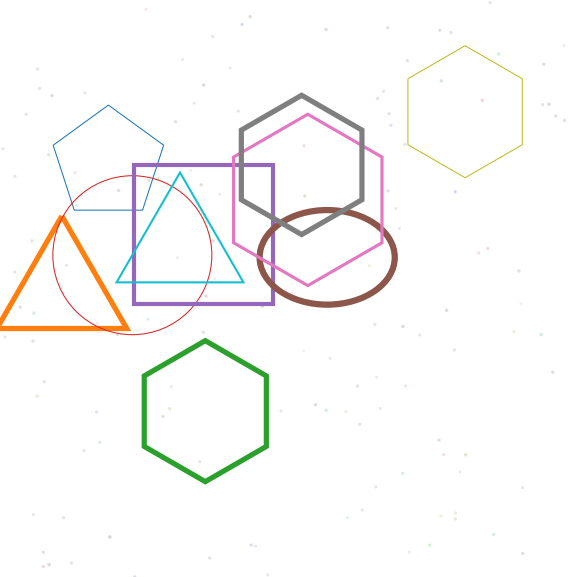[{"shape": "pentagon", "thickness": 0.5, "radius": 0.5, "center": [0.188, 0.717]}, {"shape": "triangle", "thickness": 2.5, "radius": 0.65, "center": [0.107, 0.495]}, {"shape": "hexagon", "thickness": 2.5, "radius": 0.61, "center": [0.355, 0.287]}, {"shape": "circle", "thickness": 0.5, "radius": 0.69, "center": [0.229, 0.557]}, {"shape": "square", "thickness": 2, "radius": 0.6, "center": [0.352, 0.593]}, {"shape": "oval", "thickness": 3, "radius": 0.58, "center": [0.567, 0.553]}, {"shape": "hexagon", "thickness": 1.5, "radius": 0.74, "center": [0.533, 0.653]}, {"shape": "hexagon", "thickness": 2.5, "radius": 0.6, "center": [0.522, 0.714]}, {"shape": "hexagon", "thickness": 0.5, "radius": 0.57, "center": [0.805, 0.806]}, {"shape": "triangle", "thickness": 1, "radius": 0.63, "center": [0.312, 0.574]}]